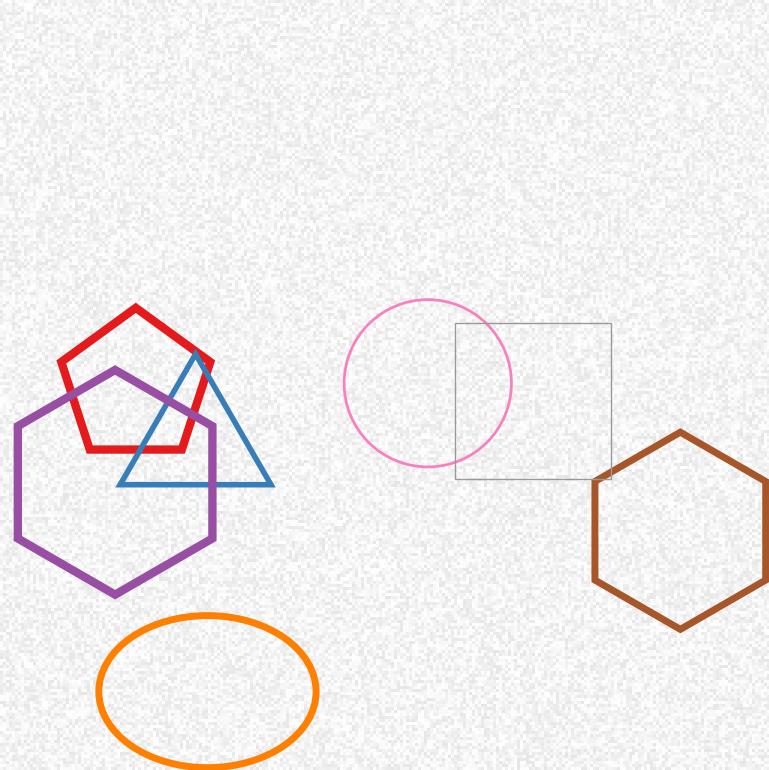[{"shape": "pentagon", "thickness": 3, "radius": 0.51, "center": [0.176, 0.498]}, {"shape": "triangle", "thickness": 2, "radius": 0.57, "center": [0.254, 0.427]}, {"shape": "hexagon", "thickness": 3, "radius": 0.73, "center": [0.149, 0.374]}, {"shape": "oval", "thickness": 2.5, "radius": 0.71, "center": [0.269, 0.102]}, {"shape": "hexagon", "thickness": 2.5, "radius": 0.64, "center": [0.884, 0.311]}, {"shape": "circle", "thickness": 1, "radius": 0.54, "center": [0.556, 0.502]}, {"shape": "square", "thickness": 0.5, "radius": 0.51, "center": [0.692, 0.48]}]